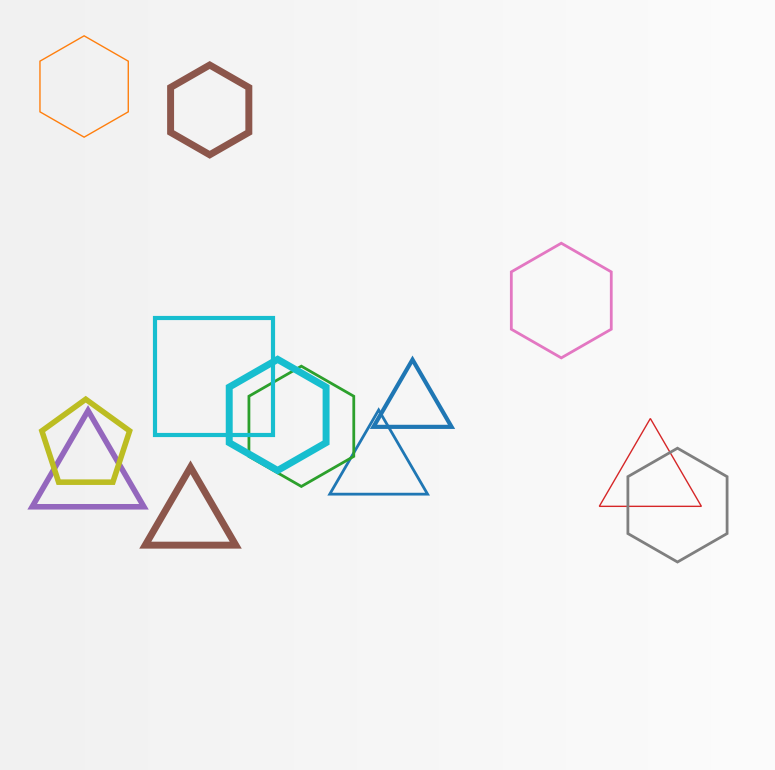[{"shape": "triangle", "thickness": 1, "radius": 0.36, "center": [0.489, 0.395]}, {"shape": "triangle", "thickness": 1.5, "radius": 0.29, "center": [0.532, 0.475]}, {"shape": "hexagon", "thickness": 0.5, "radius": 0.33, "center": [0.109, 0.888]}, {"shape": "hexagon", "thickness": 1, "radius": 0.39, "center": [0.389, 0.446]}, {"shape": "triangle", "thickness": 0.5, "radius": 0.38, "center": [0.839, 0.38]}, {"shape": "triangle", "thickness": 2, "radius": 0.42, "center": [0.114, 0.383]}, {"shape": "triangle", "thickness": 2.5, "radius": 0.34, "center": [0.246, 0.326]}, {"shape": "hexagon", "thickness": 2.5, "radius": 0.29, "center": [0.271, 0.857]}, {"shape": "hexagon", "thickness": 1, "radius": 0.37, "center": [0.724, 0.61]}, {"shape": "hexagon", "thickness": 1, "radius": 0.37, "center": [0.874, 0.344]}, {"shape": "pentagon", "thickness": 2, "radius": 0.3, "center": [0.111, 0.422]}, {"shape": "hexagon", "thickness": 2.5, "radius": 0.36, "center": [0.358, 0.461]}, {"shape": "square", "thickness": 1.5, "radius": 0.38, "center": [0.276, 0.511]}]